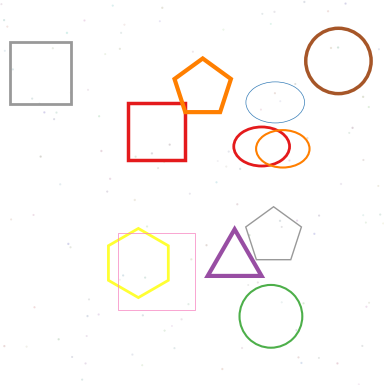[{"shape": "oval", "thickness": 2, "radius": 0.36, "center": [0.68, 0.619]}, {"shape": "square", "thickness": 2.5, "radius": 0.37, "center": [0.407, 0.659]}, {"shape": "oval", "thickness": 0.5, "radius": 0.38, "center": [0.715, 0.734]}, {"shape": "circle", "thickness": 1.5, "radius": 0.41, "center": [0.704, 0.178]}, {"shape": "triangle", "thickness": 3, "radius": 0.4, "center": [0.609, 0.324]}, {"shape": "pentagon", "thickness": 3, "radius": 0.39, "center": [0.527, 0.771]}, {"shape": "oval", "thickness": 1.5, "radius": 0.35, "center": [0.735, 0.613]}, {"shape": "hexagon", "thickness": 2, "radius": 0.45, "center": [0.359, 0.317]}, {"shape": "circle", "thickness": 2.5, "radius": 0.42, "center": [0.879, 0.842]}, {"shape": "square", "thickness": 0.5, "radius": 0.5, "center": [0.406, 0.294]}, {"shape": "pentagon", "thickness": 1, "radius": 0.38, "center": [0.711, 0.387]}, {"shape": "square", "thickness": 2, "radius": 0.4, "center": [0.105, 0.81]}]